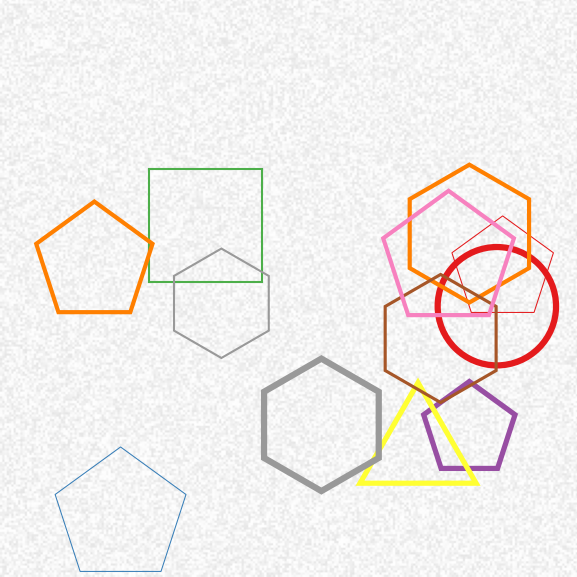[{"shape": "circle", "thickness": 3, "radius": 0.51, "center": [0.86, 0.469]}, {"shape": "pentagon", "thickness": 0.5, "radius": 0.46, "center": [0.87, 0.533]}, {"shape": "pentagon", "thickness": 0.5, "radius": 0.6, "center": [0.209, 0.106]}, {"shape": "square", "thickness": 1, "radius": 0.49, "center": [0.356, 0.608]}, {"shape": "pentagon", "thickness": 2.5, "radius": 0.42, "center": [0.813, 0.255]}, {"shape": "pentagon", "thickness": 2, "radius": 0.53, "center": [0.163, 0.544]}, {"shape": "hexagon", "thickness": 2, "radius": 0.6, "center": [0.813, 0.595]}, {"shape": "triangle", "thickness": 2.5, "radius": 0.58, "center": [0.724, 0.22]}, {"shape": "hexagon", "thickness": 1.5, "radius": 0.55, "center": [0.763, 0.413]}, {"shape": "pentagon", "thickness": 2, "radius": 0.59, "center": [0.777, 0.55]}, {"shape": "hexagon", "thickness": 3, "radius": 0.57, "center": [0.557, 0.263]}, {"shape": "hexagon", "thickness": 1, "radius": 0.47, "center": [0.383, 0.474]}]